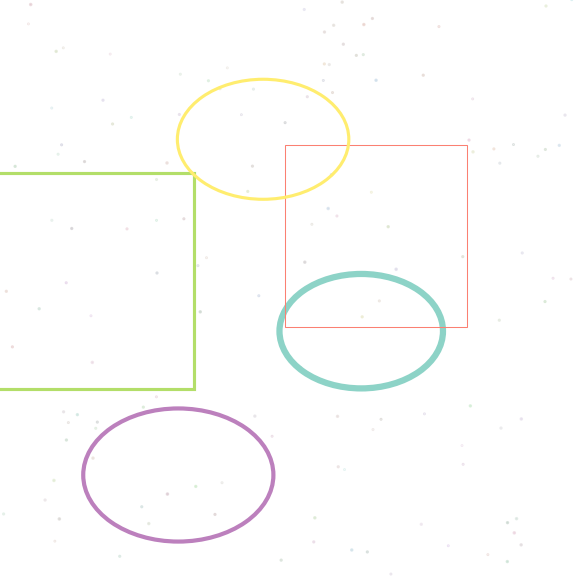[{"shape": "oval", "thickness": 3, "radius": 0.71, "center": [0.626, 0.426]}, {"shape": "square", "thickness": 0.5, "radius": 0.79, "center": [0.651, 0.59]}, {"shape": "square", "thickness": 1.5, "radius": 0.94, "center": [0.148, 0.512]}, {"shape": "oval", "thickness": 2, "radius": 0.82, "center": [0.309, 0.177]}, {"shape": "oval", "thickness": 1.5, "radius": 0.74, "center": [0.456, 0.758]}]